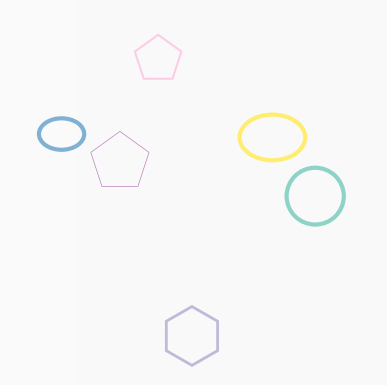[{"shape": "circle", "thickness": 3, "radius": 0.37, "center": [0.813, 0.491]}, {"shape": "hexagon", "thickness": 2, "radius": 0.38, "center": [0.495, 0.127]}, {"shape": "oval", "thickness": 3, "radius": 0.29, "center": [0.159, 0.652]}, {"shape": "pentagon", "thickness": 1.5, "radius": 0.32, "center": [0.408, 0.847]}, {"shape": "pentagon", "thickness": 0.5, "radius": 0.39, "center": [0.309, 0.58]}, {"shape": "oval", "thickness": 3, "radius": 0.42, "center": [0.703, 0.643]}]